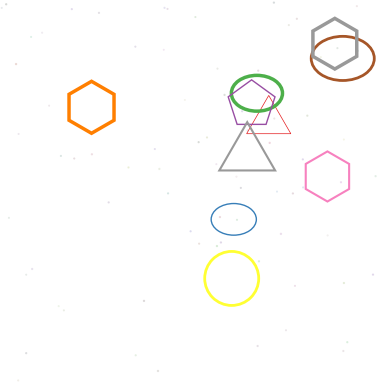[{"shape": "triangle", "thickness": 0.5, "radius": 0.33, "center": [0.698, 0.686]}, {"shape": "oval", "thickness": 1, "radius": 0.29, "center": [0.607, 0.43]}, {"shape": "oval", "thickness": 2.5, "radius": 0.33, "center": [0.667, 0.758]}, {"shape": "pentagon", "thickness": 1, "radius": 0.32, "center": [0.654, 0.729]}, {"shape": "hexagon", "thickness": 2.5, "radius": 0.34, "center": [0.238, 0.721]}, {"shape": "circle", "thickness": 2, "radius": 0.35, "center": [0.602, 0.277]}, {"shape": "oval", "thickness": 2, "radius": 0.41, "center": [0.89, 0.848]}, {"shape": "hexagon", "thickness": 1.5, "radius": 0.33, "center": [0.85, 0.542]}, {"shape": "triangle", "thickness": 1.5, "radius": 0.42, "center": [0.642, 0.599]}, {"shape": "hexagon", "thickness": 2.5, "radius": 0.33, "center": [0.87, 0.887]}]